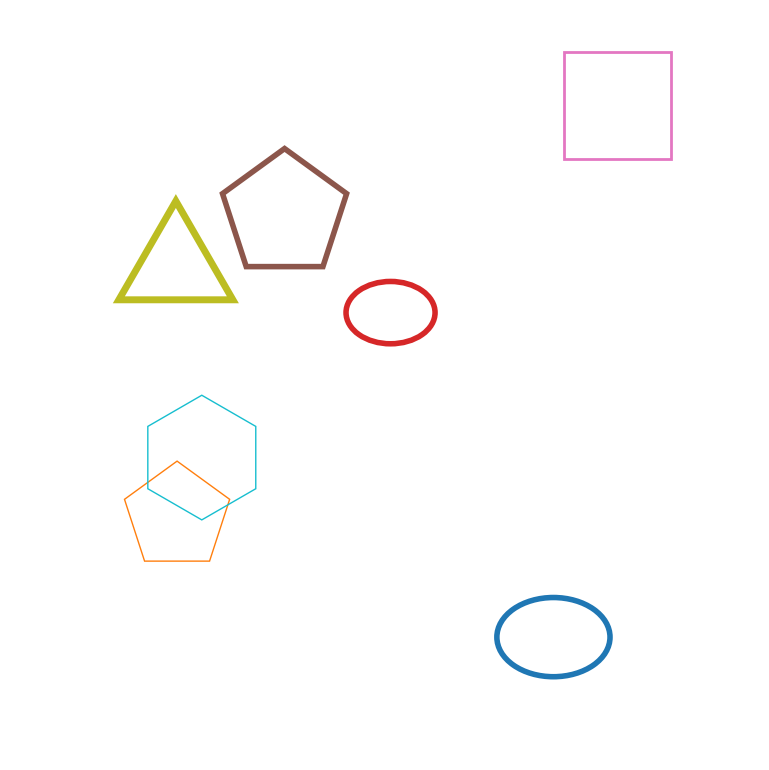[{"shape": "oval", "thickness": 2, "radius": 0.37, "center": [0.719, 0.173]}, {"shape": "pentagon", "thickness": 0.5, "radius": 0.36, "center": [0.23, 0.329]}, {"shape": "oval", "thickness": 2, "radius": 0.29, "center": [0.507, 0.594]}, {"shape": "pentagon", "thickness": 2, "radius": 0.42, "center": [0.37, 0.722]}, {"shape": "square", "thickness": 1, "radius": 0.35, "center": [0.802, 0.863]}, {"shape": "triangle", "thickness": 2.5, "radius": 0.43, "center": [0.228, 0.653]}, {"shape": "hexagon", "thickness": 0.5, "radius": 0.4, "center": [0.262, 0.406]}]